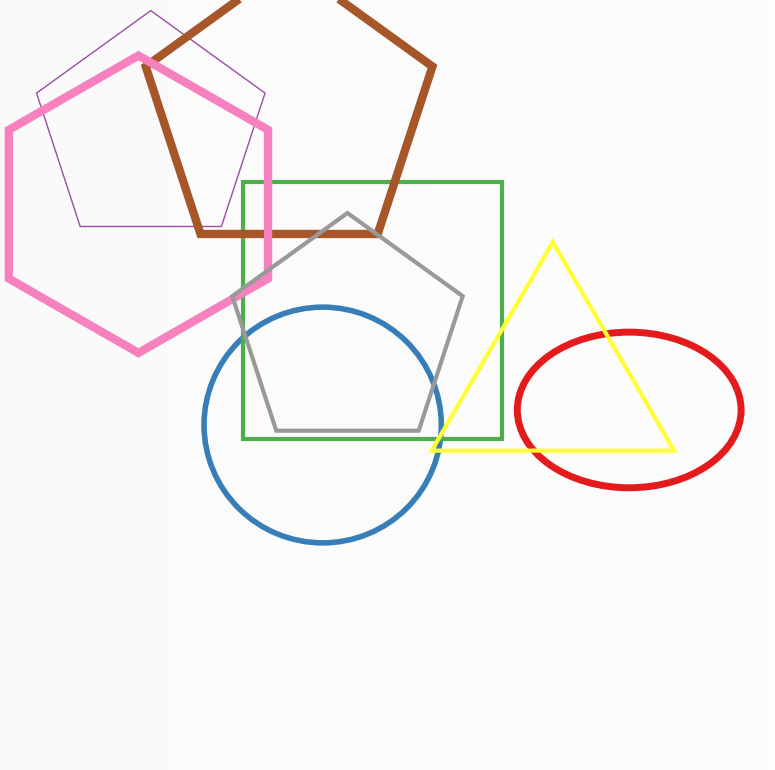[{"shape": "oval", "thickness": 2.5, "radius": 0.72, "center": [0.812, 0.468]}, {"shape": "circle", "thickness": 2, "radius": 0.77, "center": [0.416, 0.448]}, {"shape": "square", "thickness": 1.5, "radius": 0.84, "center": [0.481, 0.597]}, {"shape": "pentagon", "thickness": 0.5, "radius": 0.77, "center": [0.195, 0.831]}, {"shape": "triangle", "thickness": 1.5, "radius": 0.9, "center": [0.713, 0.505]}, {"shape": "pentagon", "thickness": 3, "radius": 0.97, "center": [0.373, 0.854]}, {"shape": "hexagon", "thickness": 3, "radius": 0.97, "center": [0.179, 0.735]}, {"shape": "pentagon", "thickness": 1.5, "radius": 0.78, "center": [0.448, 0.567]}]